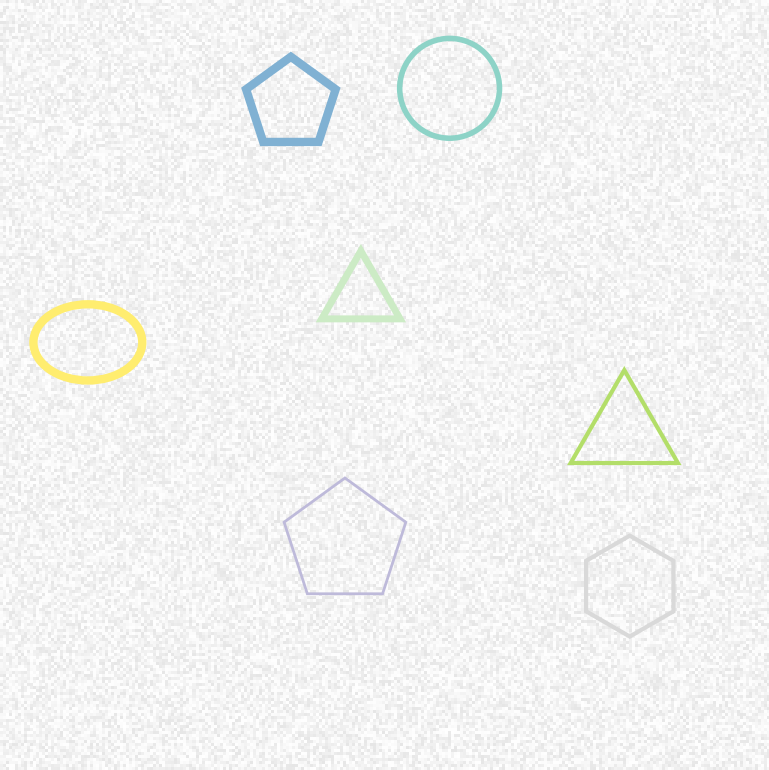[{"shape": "circle", "thickness": 2, "radius": 0.32, "center": [0.584, 0.885]}, {"shape": "pentagon", "thickness": 1, "radius": 0.42, "center": [0.448, 0.296]}, {"shape": "pentagon", "thickness": 3, "radius": 0.31, "center": [0.378, 0.865]}, {"shape": "triangle", "thickness": 1.5, "radius": 0.4, "center": [0.811, 0.439]}, {"shape": "hexagon", "thickness": 1.5, "radius": 0.33, "center": [0.818, 0.239]}, {"shape": "triangle", "thickness": 2.5, "radius": 0.29, "center": [0.469, 0.615]}, {"shape": "oval", "thickness": 3, "radius": 0.35, "center": [0.114, 0.555]}]